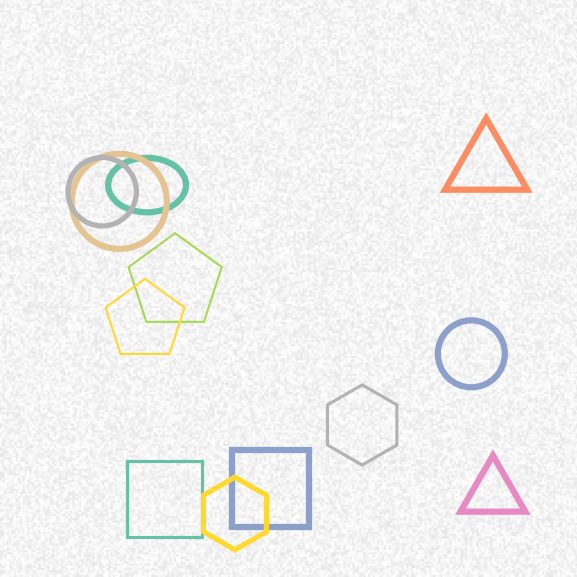[{"shape": "oval", "thickness": 3, "radius": 0.34, "center": [0.255, 0.679]}, {"shape": "square", "thickness": 1.5, "radius": 0.33, "center": [0.284, 0.135]}, {"shape": "triangle", "thickness": 3, "radius": 0.41, "center": [0.842, 0.712]}, {"shape": "square", "thickness": 3, "radius": 0.33, "center": [0.469, 0.153]}, {"shape": "circle", "thickness": 3, "radius": 0.29, "center": [0.816, 0.386]}, {"shape": "triangle", "thickness": 3, "radius": 0.32, "center": [0.854, 0.146]}, {"shape": "pentagon", "thickness": 1, "radius": 0.42, "center": [0.303, 0.51]}, {"shape": "hexagon", "thickness": 2.5, "radius": 0.31, "center": [0.407, 0.11]}, {"shape": "pentagon", "thickness": 1, "radius": 0.36, "center": [0.251, 0.444]}, {"shape": "circle", "thickness": 3, "radius": 0.41, "center": [0.206, 0.651]}, {"shape": "hexagon", "thickness": 1.5, "radius": 0.35, "center": [0.627, 0.263]}, {"shape": "circle", "thickness": 2.5, "radius": 0.3, "center": [0.177, 0.667]}]